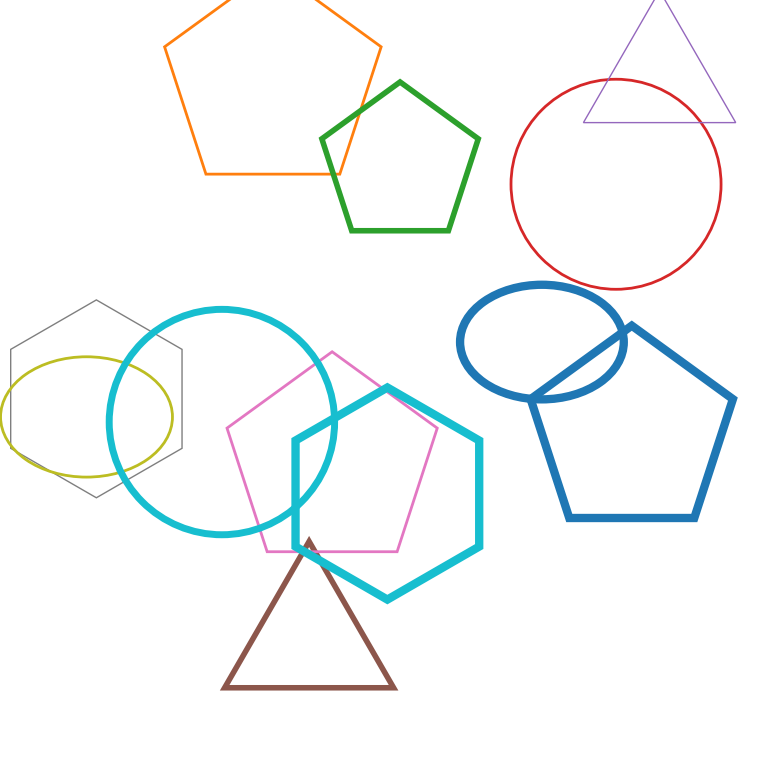[{"shape": "pentagon", "thickness": 3, "radius": 0.69, "center": [0.82, 0.439]}, {"shape": "oval", "thickness": 3, "radius": 0.53, "center": [0.704, 0.556]}, {"shape": "pentagon", "thickness": 1, "radius": 0.74, "center": [0.354, 0.893]}, {"shape": "pentagon", "thickness": 2, "radius": 0.53, "center": [0.52, 0.787]}, {"shape": "circle", "thickness": 1, "radius": 0.68, "center": [0.8, 0.761]}, {"shape": "triangle", "thickness": 0.5, "radius": 0.57, "center": [0.857, 0.898]}, {"shape": "triangle", "thickness": 2, "radius": 0.63, "center": [0.401, 0.17]}, {"shape": "pentagon", "thickness": 1, "radius": 0.72, "center": [0.431, 0.4]}, {"shape": "hexagon", "thickness": 0.5, "radius": 0.64, "center": [0.125, 0.482]}, {"shape": "oval", "thickness": 1, "radius": 0.56, "center": [0.112, 0.459]}, {"shape": "circle", "thickness": 2.5, "radius": 0.73, "center": [0.288, 0.452]}, {"shape": "hexagon", "thickness": 3, "radius": 0.69, "center": [0.503, 0.359]}]